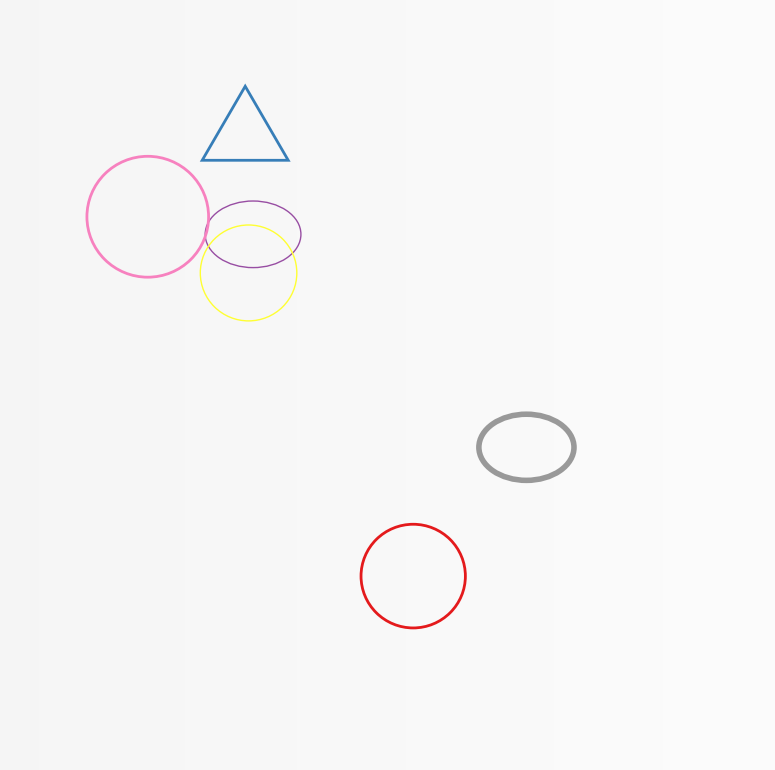[{"shape": "circle", "thickness": 1, "radius": 0.34, "center": [0.533, 0.252]}, {"shape": "triangle", "thickness": 1, "radius": 0.32, "center": [0.316, 0.824]}, {"shape": "oval", "thickness": 0.5, "radius": 0.31, "center": [0.327, 0.696]}, {"shape": "circle", "thickness": 0.5, "radius": 0.31, "center": [0.321, 0.646]}, {"shape": "circle", "thickness": 1, "radius": 0.39, "center": [0.191, 0.719]}, {"shape": "oval", "thickness": 2, "radius": 0.31, "center": [0.679, 0.419]}]